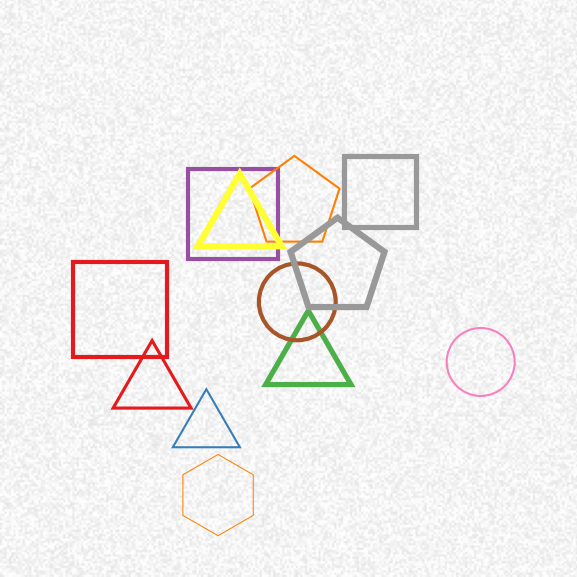[{"shape": "square", "thickness": 2, "radius": 0.41, "center": [0.208, 0.463]}, {"shape": "triangle", "thickness": 1.5, "radius": 0.39, "center": [0.263, 0.331]}, {"shape": "triangle", "thickness": 1, "radius": 0.34, "center": [0.357, 0.258]}, {"shape": "triangle", "thickness": 2.5, "radius": 0.43, "center": [0.534, 0.376]}, {"shape": "square", "thickness": 2, "radius": 0.39, "center": [0.404, 0.629]}, {"shape": "hexagon", "thickness": 0.5, "radius": 0.35, "center": [0.378, 0.142]}, {"shape": "pentagon", "thickness": 1, "radius": 0.41, "center": [0.51, 0.647]}, {"shape": "triangle", "thickness": 3, "radius": 0.42, "center": [0.415, 0.615]}, {"shape": "circle", "thickness": 2, "radius": 0.33, "center": [0.515, 0.476]}, {"shape": "circle", "thickness": 1, "radius": 0.29, "center": [0.832, 0.372]}, {"shape": "square", "thickness": 2.5, "radius": 0.31, "center": [0.658, 0.668]}, {"shape": "pentagon", "thickness": 3, "radius": 0.43, "center": [0.584, 0.537]}]